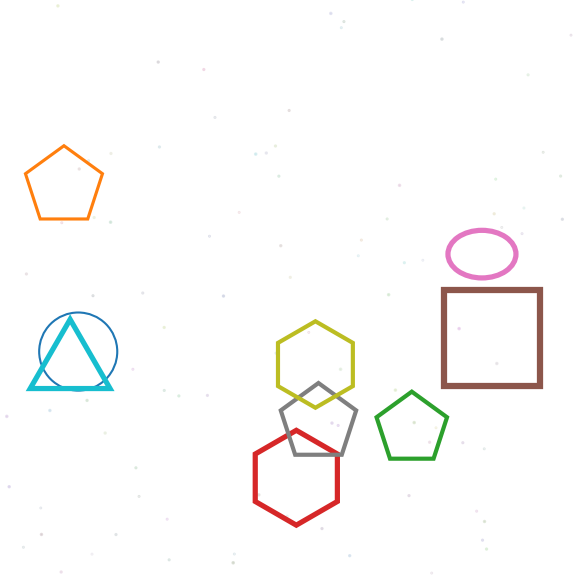[{"shape": "circle", "thickness": 1, "radius": 0.34, "center": [0.135, 0.39]}, {"shape": "pentagon", "thickness": 1.5, "radius": 0.35, "center": [0.111, 0.677]}, {"shape": "pentagon", "thickness": 2, "radius": 0.32, "center": [0.713, 0.257]}, {"shape": "hexagon", "thickness": 2.5, "radius": 0.41, "center": [0.513, 0.172]}, {"shape": "square", "thickness": 3, "radius": 0.41, "center": [0.852, 0.414]}, {"shape": "oval", "thickness": 2.5, "radius": 0.29, "center": [0.835, 0.559]}, {"shape": "pentagon", "thickness": 2, "radius": 0.34, "center": [0.551, 0.267]}, {"shape": "hexagon", "thickness": 2, "radius": 0.37, "center": [0.546, 0.368]}, {"shape": "triangle", "thickness": 2.5, "radius": 0.4, "center": [0.121, 0.366]}]